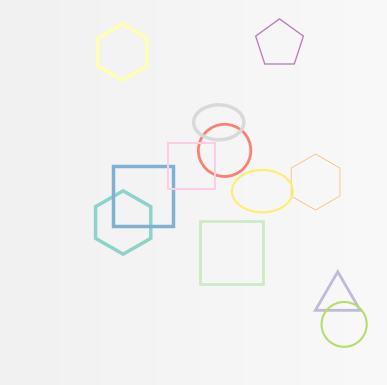[{"shape": "hexagon", "thickness": 2.5, "radius": 0.41, "center": [0.318, 0.422]}, {"shape": "hexagon", "thickness": 2.5, "radius": 0.37, "center": [0.316, 0.865]}, {"shape": "triangle", "thickness": 2, "radius": 0.33, "center": [0.872, 0.227]}, {"shape": "circle", "thickness": 2, "radius": 0.34, "center": [0.58, 0.609]}, {"shape": "square", "thickness": 2.5, "radius": 0.39, "center": [0.369, 0.492]}, {"shape": "hexagon", "thickness": 0.5, "radius": 0.36, "center": [0.814, 0.527]}, {"shape": "circle", "thickness": 1.5, "radius": 0.29, "center": [0.888, 0.157]}, {"shape": "square", "thickness": 1.5, "radius": 0.3, "center": [0.494, 0.568]}, {"shape": "oval", "thickness": 2.5, "radius": 0.32, "center": [0.564, 0.682]}, {"shape": "pentagon", "thickness": 1, "radius": 0.32, "center": [0.721, 0.886]}, {"shape": "square", "thickness": 2, "radius": 0.41, "center": [0.597, 0.344]}, {"shape": "oval", "thickness": 1.5, "radius": 0.39, "center": [0.677, 0.503]}]